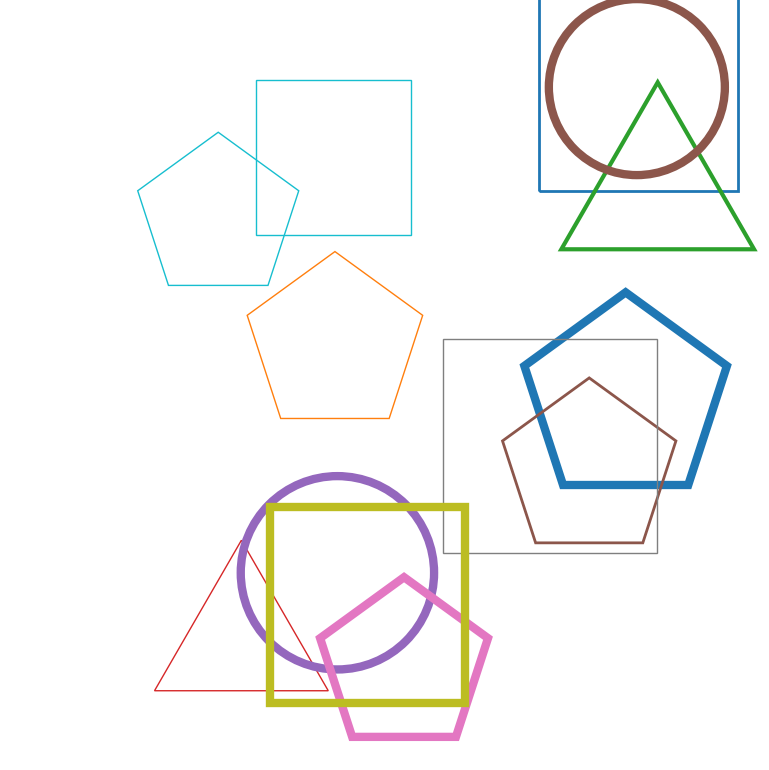[{"shape": "pentagon", "thickness": 3, "radius": 0.69, "center": [0.813, 0.482]}, {"shape": "square", "thickness": 1, "radius": 0.65, "center": [0.83, 0.881]}, {"shape": "pentagon", "thickness": 0.5, "radius": 0.6, "center": [0.435, 0.553]}, {"shape": "triangle", "thickness": 1.5, "radius": 0.72, "center": [0.854, 0.749]}, {"shape": "triangle", "thickness": 0.5, "radius": 0.65, "center": [0.313, 0.168]}, {"shape": "circle", "thickness": 3, "radius": 0.63, "center": [0.438, 0.256]}, {"shape": "pentagon", "thickness": 1, "radius": 0.59, "center": [0.765, 0.391]}, {"shape": "circle", "thickness": 3, "radius": 0.57, "center": [0.827, 0.887]}, {"shape": "pentagon", "thickness": 3, "radius": 0.57, "center": [0.525, 0.136]}, {"shape": "square", "thickness": 0.5, "radius": 0.7, "center": [0.714, 0.421]}, {"shape": "square", "thickness": 3, "radius": 0.64, "center": [0.477, 0.214]}, {"shape": "square", "thickness": 0.5, "radius": 0.5, "center": [0.433, 0.796]}, {"shape": "pentagon", "thickness": 0.5, "radius": 0.55, "center": [0.283, 0.718]}]